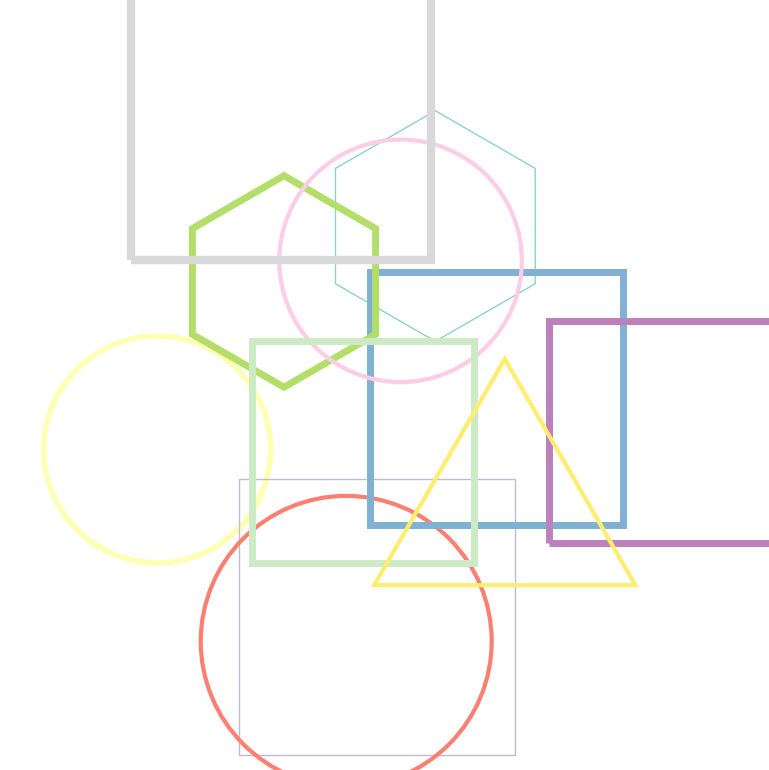[{"shape": "hexagon", "thickness": 0.5, "radius": 0.75, "center": [0.565, 0.706]}, {"shape": "circle", "thickness": 2, "radius": 0.74, "center": [0.204, 0.416]}, {"shape": "square", "thickness": 0.5, "radius": 0.9, "center": [0.49, 0.199]}, {"shape": "circle", "thickness": 1.5, "radius": 0.94, "center": [0.45, 0.167]}, {"shape": "square", "thickness": 2.5, "radius": 0.82, "center": [0.645, 0.482]}, {"shape": "hexagon", "thickness": 2.5, "radius": 0.69, "center": [0.369, 0.634]}, {"shape": "circle", "thickness": 1.5, "radius": 0.79, "center": [0.52, 0.661]}, {"shape": "square", "thickness": 3, "radius": 0.97, "center": [0.364, 0.857]}, {"shape": "square", "thickness": 2.5, "radius": 0.72, "center": [0.857, 0.439]}, {"shape": "square", "thickness": 2.5, "radius": 0.72, "center": [0.471, 0.413]}, {"shape": "triangle", "thickness": 1.5, "radius": 0.98, "center": [0.656, 0.338]}]